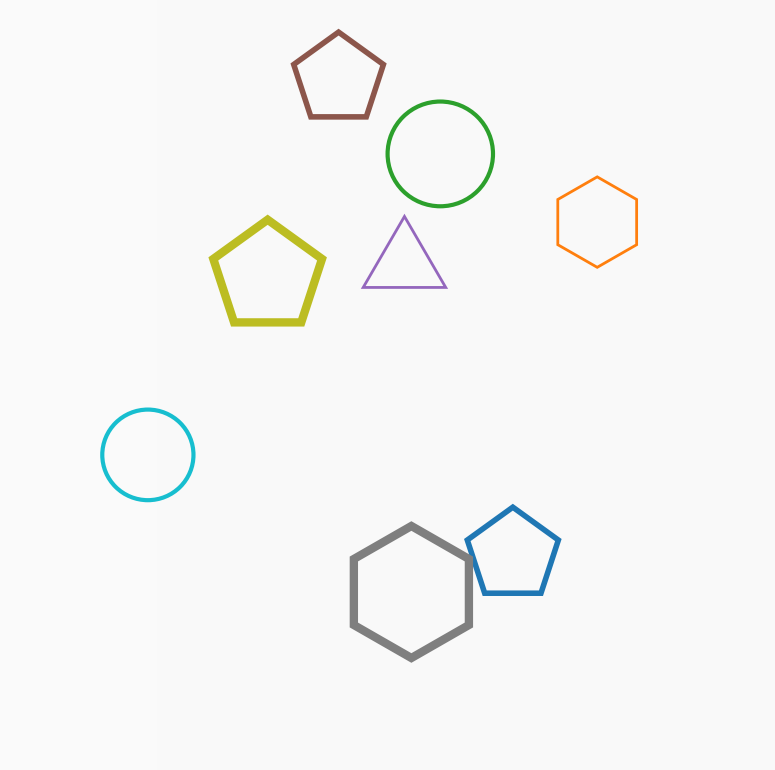[{"shape": "pentagon", "thickness": 2, "radius": 0.31, "center": [0.662, 0.28]}, {"shape": "hexagon", "thickness": 1, "radius": 0.29, "center": [0.771, 0.712]}, {"shape": "circle", "thickness": 1.5, "radius": 0.34, "center": [0.568, 0.8]}, {"shape": "triangle", "thickness": 1, "radius": 0.31, "center": [0.522, 0.657]}, {"shape": "pentagon", "thickness": 2, "radius": 0.3, "center": [0.437, 0.897]}, {"shape": "hexagon", "thickness": 3, "radius": 0.43, "center": [0.531, 0.231]}, {"shape": "pentagon", "thickness": 3, "radius": 0.37, "center": [0.345, 0.641]}, {"shape": "circle", "thickness": 1.5, "radius": 0.29, "center": [0.191, 0.409]}]